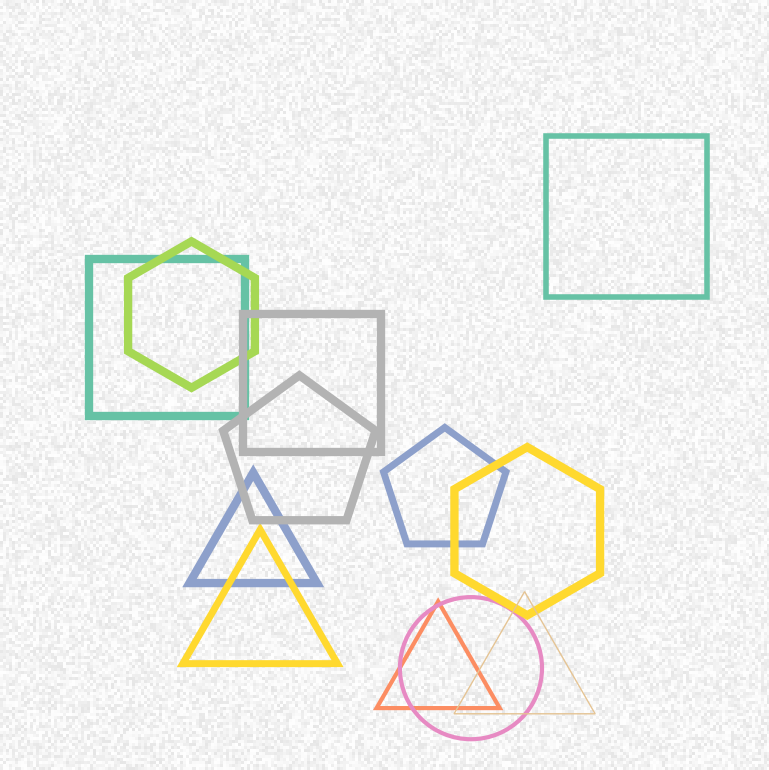[{"shape": "square", "thickness": 2, "radius": 0.52, "center": [0.814, 0.719]}, {"shape": "square", "thickness": 3, "radius": 0.51, "center": [0.217, 0.561]}, {"shape": "triangle", "thickness": 1.5, "radius": 0.46, "center": [0.569, 0.127]}, {"shape": "triangle", "thickness": 3, "radius": 0.48, "center": [0.329, 0.291]}, {"shape": "pentagon", "thickness": 2.5, "radius": 0.42, "center": [0.578, 0.361]}, {"shape": "circle", "thickness": 1.5, "radius": 0.46, "center": [0.612, 0.132]}, {"shape": "hexagon", "thickness": 3, "radius": 0.48, "center": [0.249, 0.591]}, {"shape": "hexagon", "thickness": 3, "radius": 0.55, "center": [0.685, 0.31]}, {"shape": "triangle", "thickness": 2.5, "radius": 0.58, "center": [0.338, 0.196]}, {"shape": "triangle", "thickness": 0.5, "radius": 0.53, "center": [0.681, 0.126]}, {"shape": "square", "thickness": 3, "radius": 0.45, "center": [0.405, 0.503]}, {"shape": "pentagon", "thickness": 3, "radius": 0.52, "center": [0.389, 0.409]}]